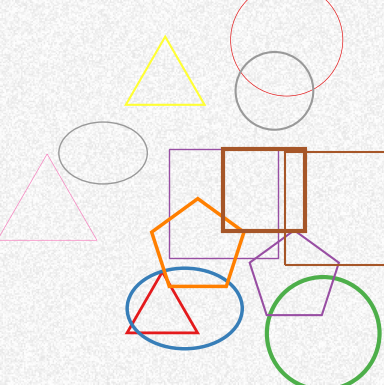[{"shape": "triangle", "thickness": 2, "radius": 0.53, "center": [0.422, 0.188]}, {"shape": "circle", "thickness": 0.5, "radius": 0.73, "center": [0.745, 0.896]}, {"shape": "oval", "thickness": 2.5, "radius": 0.75, "center": [0.48, 0.199]}, {"shape": "circle", "thickness": 3, "radius": 0.73, "center": [0.839, 0.134]}, {"shape": "pentagon", "thickness": 1.5, "radius": 0.61, "center": [0.764, 0.28]}, {"shape": "square", "thickness": 1, "radius": 0.71, "center": [0.581, 0.472]}, {"shape": "pentagon", "thickness": 2.5, "radius": 0.63, "center": [0.514, 0.358]}, {"shape": "triangle", "thickness": 1.5, "radius": 0.59, "center": [0.429, 0.787]}, {"shape": "square", "thickness": 3, "radius": 0.53, "center": [0.686, 0.507]}, {"shape": "square", "thickness": 1.5, "radius": 0.73, "center": [0.887, 0.457]}, {"shape": "triangle", "thickness": 0.5, "radius": 0.75, "center": [0.122, 0.451]}, {"shape": "circle", "thickness": 1.5, "radius": 0.5, "center": [0.713, 0.764]}, {"shape": "oval", "thickness": 1, "radius": 0.57, "center": [0.268, 0.603]}]